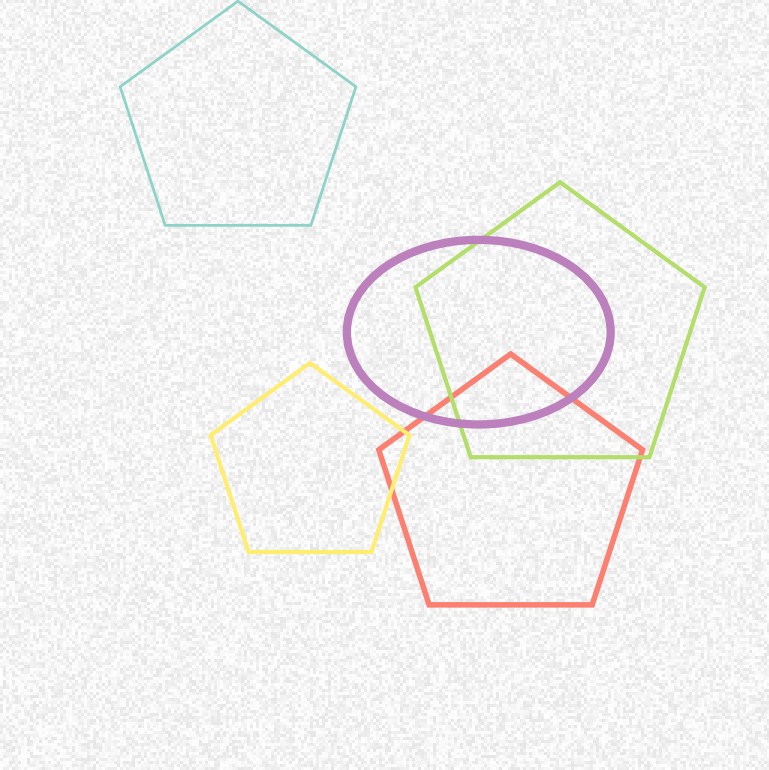[{"shape": "pentagon", "thickness": 1, "radius": 0.8, "center": [0.309, 0.838]}, {"shape": "pentagon", "thickness": 2, "radius": 0.9, "center": [0.663, 0.36]}, {"shape": "pentagon", "thickness": 1.5, "radius": 0.99, "center": [0.727, 0.566]}, {"shape": "oval", "thickness": 3, "radius": 0.86, "center": [0.622, 0.569]}, {"shape": "pentagon", "thickness": 1.5, "radius": 0.68, "center": [0.403, 0.393]}]